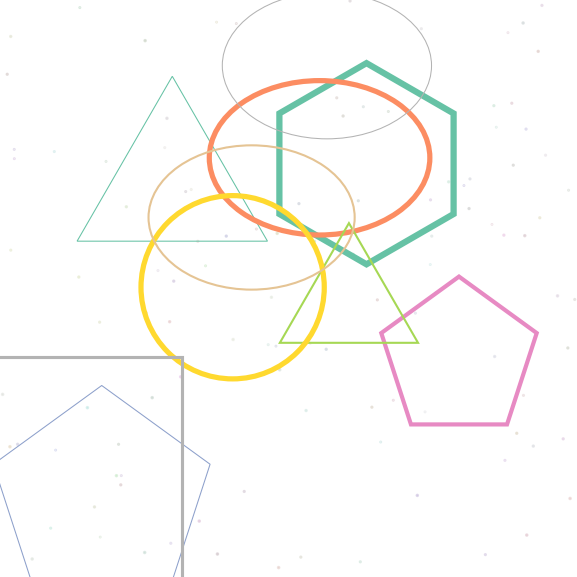[{"shape": "triangle", "thickness": 0.5, "radius": 0.95, "center": [0.298, 0.677]}, {"shape": "hexagon", "thickness": 3, "radius": 0.87, "center": [0.635, 0.716]}, {"shape": "oval", "thickness": 2.5, "radius": 0.95, "center": [0.553, 0.726]}, {"shape": "pentagon", "thickness": 0.5, "radius": 0.99, "center": [0.176, 0.134]}, {"shape": "pentagon", "thickness": 2, "radius": 0.71, "center": [0.795, 0.379]}, {"shape": "triangle", "thickness": 1, "radius": 0.69, "center": [0.604, 0.475]}, {"shape": "circle", "thickness": 2.5, "radius": 0.79, "center": [0.403, 0.502]}, {"shape": "oval", "thickness": 1, "radius": 0.89, "center": [0.436, 0.623]}, {"shape": "square", "thickness": 1.5, "radius": 1.0, "center": [0.117, 0.181]}, {"shape": "oval", "thickness": 0.5, "radius": 0.91, "center": [0.566, 0.886]}]